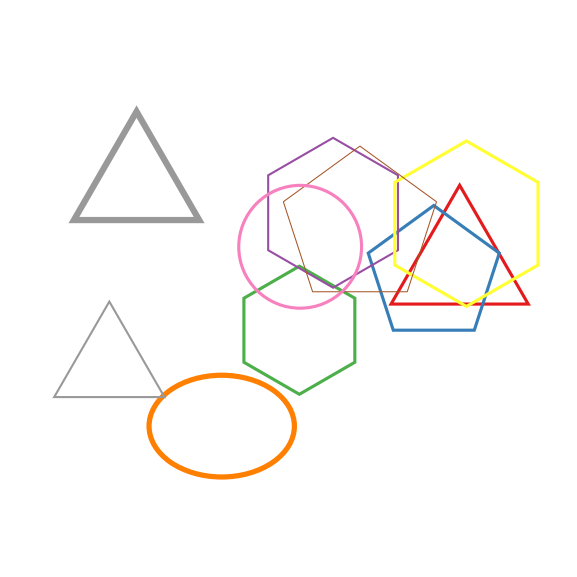[{"shape": "triangle", "thickness": 1.5, "radius": 0.69, "center": [0.796, 0.541]}, {"shape": "pentagon", "thickness": 1.5, "radius": 0.6, "center": [0.751, 0.524]}, {"shape": "hexagon", "thickness": 1.5, "radius": 0.55, "center": [0.518, 0.427]}, {"shape": "hexagon", "thickness": 1, "radius": 0.65, "center": [0.577, 0.631]}, {"shape": "oval", "thickness": 2.5, "radius": 0.63, "center": [0.384, 0.261]}, {"shape": "hexagon", "thickness": 1.5, "radius": 0.72, "center": [0.808, 0.612]}, {"shape": "pentagon", "thickness": 0.5, "radius": 0.7, "center": [0.623, 0.607]}, {"shape": "circle", "thickness": 1.5, "radius": 0.53, "center": [0.52, 0.572]}, {"shape": "triangle", "thickness": 3, "radius": 0.63, "center": [0.236, 0.681]}, {"shape": "triangle", "thickness": 1, "radius": 0.55, "center": [0.189, 0.367]}]